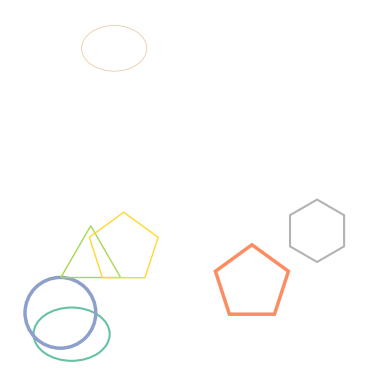[{"shape": "oval", "thickness": 1.5, "radius": 0.49, "center": [0.186, 0.132]}, {"shape": "pentagon", "thickness": 2.5, "radius": 0.5, "center": [0.654, 0.265]}, {"shape": "circle", "thickness": 2.5, "radius": 0.46, "center": [0.157, 0.188]}, {"shape": "triangle", "thickness": 1, "radius": 0.45, "center": [0.236, 0.324]}, {"shape": "pentagon", "thickness": 1, "radius": 0.47, "center": [0.321, 0.355]}, {"shape": "oval", "thickness": 0.5, "radius": 0.42, "center": [0.297, 0.874]}, {"shape": "hexagon", "thickness": 1.5, "radius": 0.41, "center": [0.824, 0.401]}]